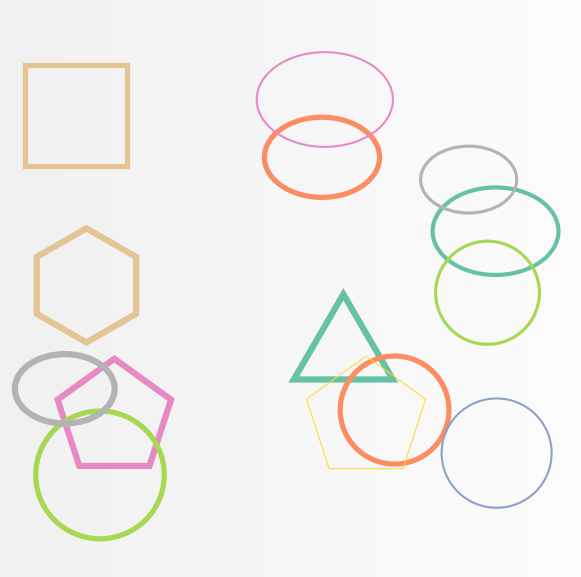[{"shape": "oval", "thickness": 2, "radius": 0.54, "center": [0.853, 0.599]}, {"shape": "triangle", "thickness": 3, "radius": 0.49, "center": [0.591, 0.391]}, {"shape": "circle", "thickness": 2.5, "radius": 0.47, "center": [0.679, 0.289]}, {"shape": "oval", "thickness": 2.5, "radius": 0.5, "center": [0.554, 0.727]}, {"shape": "circle", "thickness": 1, "radius": 0.47, "center": [0.854, 0.215]}, {"shape": "pentagon", "thickness": 3, "radius": 0.51, "center": [0.197, 0.275]}, {"shape": "oval", "thickness": 1, "radius": 0.59, "center": [0.559, 0.827]}, {"shape": "circle", "thickness": 1.5, "radius": 0.45, "center": [0.839, 0.492]}, {"shape": "circle", "thickness": 2.5, "radius": 0.55, "center": [0.172, 0.177]}, {"shape": "pentagon", "thickness": 0.5, "radius": 0.54, "center": [0.63, 0.275]}, {"shape": "hexagon", "thickness": 3, "radius": 0.49, "center": [0.149, 0.505]}, {"shape": "square", "thickness": 2.5, "radius": 0.44, "center": [0.131, 0.8]}, {"shape": "oval", "thickness": 3, "radius": 0.43, "center": [0.111, 0.326]}, {"shape": "oval", "thickness": 1.5, "radius": 0.41, "center": [0.806, 0.688]}]